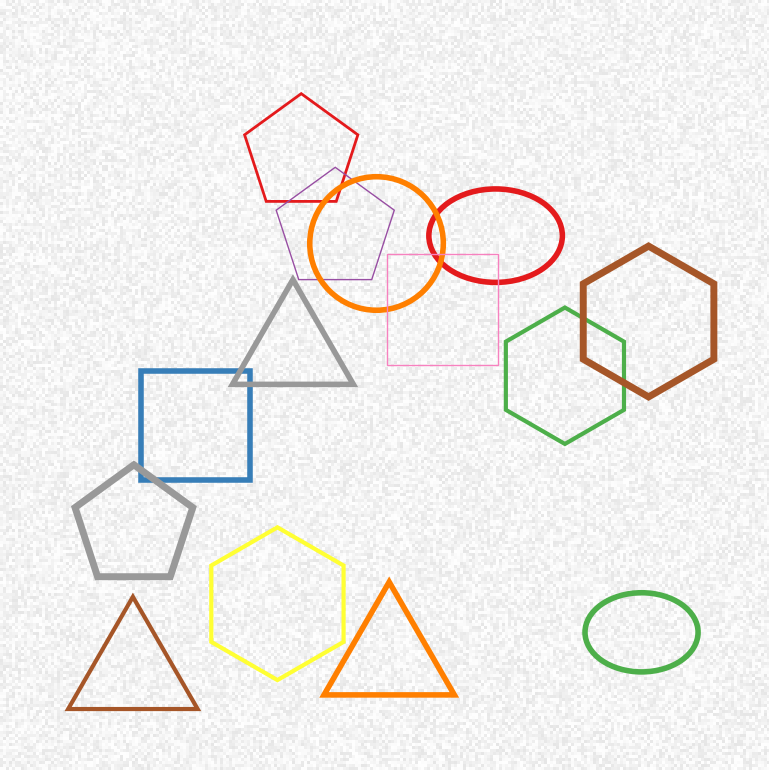[{"shape": "oval", "thickness": 2, "radius": 0.43, "center": [0.644, 0.694]}, {"shape": "pentagon", "thickness": 1, "radius": 0.39, "center": [0.391, 0.801]}, {"shape": "square", "thickness": 2, "radius": 0.35, "center": [0.254, 0.448]}, {"shape": "oval", "thickness": 2, "radius": 0.37, "center": [0.833, 0.179]}, {"shape": "hexagon", "thickness": 1.5, "radius": 0.44, "center": [0.734, 0.512]}, {"shape": "pentagon", "thickness": 0.5, "radius": 0.4, "center": [0.435, 0.702]}, {"shape": "triangle", "thickness": 2, "radius": 0.49, "center": [0.505, 0.146]}, {"shape": "circle", "thickness": 2, "radius": 0.43, "center": [0.489, 0.684]}, {"shape": "hexagon", "thickness": 1.5, "radius": 0.5, "center": [0.36, 0.216]}, {"shape": "hexagon", "thickness": 2.5, "radius": 0.49, "center": [0.842, 0.582]}, {"shape": "triangle", "thickness": 1.5, "radius": 0.49, "center": [0.173, 0.128]}, {"shape": "square", "thickness": 0.5, "radius": 0.36, "center": [0.575, 0.598]}, {"shape": "pentagon", "thickness": 2.5, "radius": 0.4, "center": [0.174, 0.316]}, {"shape": "triangle", "thickness": 2, "radius": 0.45, "center": [0.38, 0.546]}]